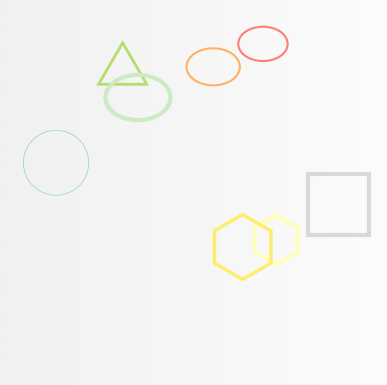[{"shape": "circle", "thickness": 0.5, "radius": 0.42, "center": [0.145, 0.577]}, {"shape": "hexagon", "thickness": 2.5, "radius": 0.32, "center": [0.712, 0.377]}, {"shape": "oval", "thickness": 1.5, "radius": 0.32, "center": [0.679, 0.886]}, {"shape": "oval", "thickness": 1.5, "radius": 0.34, "center": [0.55, 0.826]}, {"shape": "triangle", "thickness": 2, "radius": 0.36, "center": [0.316, 0.817]}, {"shape": "square", "thickness": 3, "radius": 0.4, "center": [0.874, 0.468]}, {"shape": "oval", "thickness": 3, "radius": 0.42, "center": [0.356, 0.747]}, {"shape": "hexagon", "thickness": 2.5, "radius": 0.42, "center": [0.626, 0.359]}]